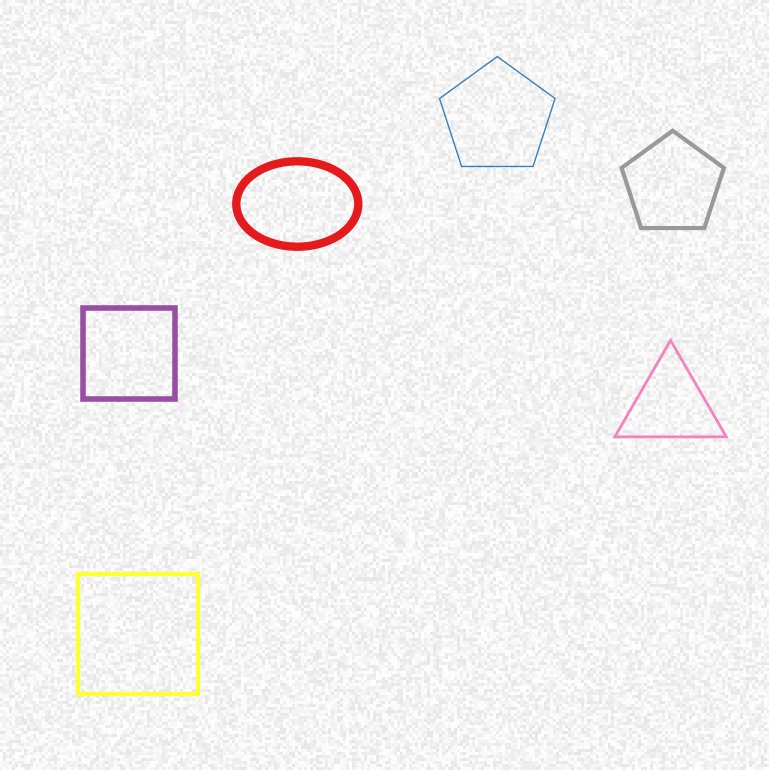[{"shape": "oval", "thickness": 3, "radius": 0.4, "center": [0.386, 0.735]}, {"shape": "pentagon", "thickness": 0.5, "radius": 0.39, "center": [0.646, 0.848]}, {"shape": "square", "thickness": 2, "radius": 0.3, "center": [0.168, 0.541]}, {"shape": "square", "thickness": 1.5, "radius": 0.39, "center": [0.179, 0.177]}, {"shape": "triangle", "thickness": 1, "radius": 0.42, "center": [0.871, 0.474]}, {"shape": "pentagon", "thickness": 1.5, "radius": 0.35, "center": [0.874, 0.76]}]